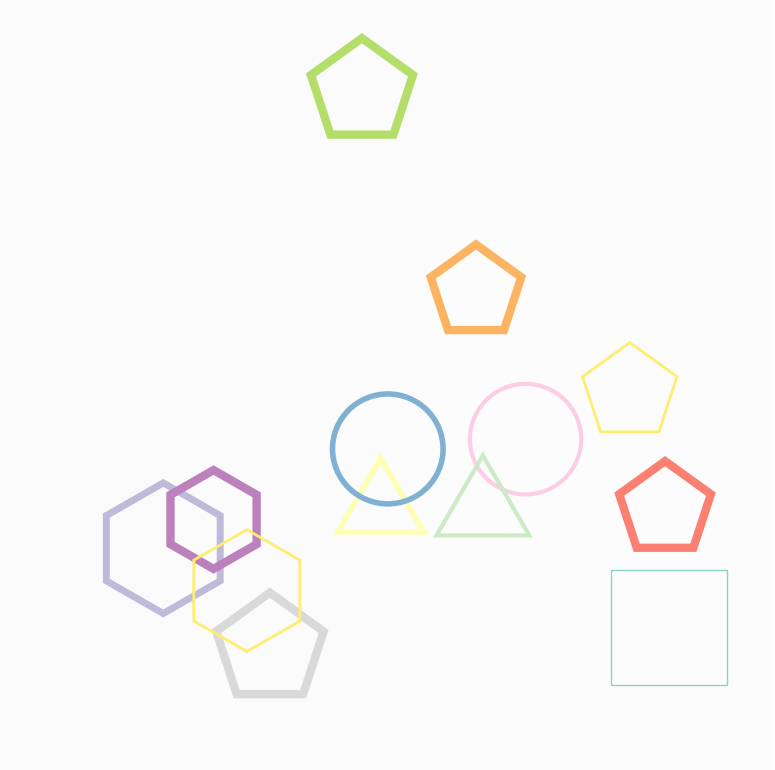[{"shape": "square", "thickness": 0.5, "radius": 0.37, "center": [0.863, 0.185]}, {"shape": "triangle", "thickness": 2, "radius": 0.32, "center": [0.491, 0.341]}, {"shape": "hexagon", "thickness": 2.5, "radius": 0.42, "center": [0.211, 0.288]}, {"shape": "pentagon", "thickness": 3, "radius": 0.31, "center": [0.858, 0.339]}, {"shape": "circle", "thickness": 2, "radius": 0.36, "center": [0.5, 0.417]}, {"shape": "pentagon", "thickness": 3, "radius": 0.31, "center": [0.614, 0.621]}, {"shape": "pentagon", "thickness": 3, "radius": 0.35, "center": [0.467, 0.881]}, {"shape": "circle", "thickness": 1.5, "radius": 0.36, "center": [0.678, 0.43]}, {"shape": "pentagon", "thickness": 3, "radius": 0.36, "center": [0.348, 0.157]}, {"shape": "hexagon", "thickness": 3, "radius": 0.32, "center": [0.276, 0.325]}, {"shape": "triangle", "thickness": 1.5, "radius": 0.35, "center": [0.623, 0.339]}, {"shape": "hexagon", "thickness": 1, "radius": 0.4, "center": [0.319, 0.233]}, {"shape": "pentagon", "thickness": 1, "radius": 0.32, "center": [0.813, 0.491]}]